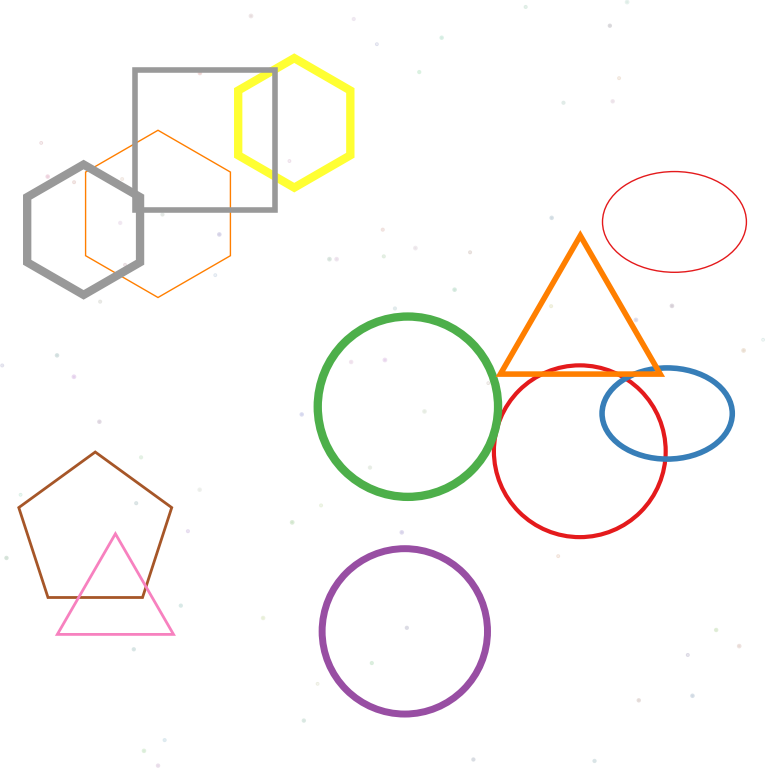[{"shape": "circle", "thickness": 1.5, "radius": 0.56, "center": [0.753, 0.414]}, {"shape": "oval", "thickness": 0.5, "radius": 0.47, "center": [0.876, 0.712]}, {"shape": "oval", "thickness": 2, "radius": 0.42, "center": [0.866, 0.463]}, {"shape": "circle", "thickness": 3, "radius": 0.59, "center": [0.53, 0.472]}, {"shape": "circle", "thickness": 2.5, "radius": 0.54, "center": [0.526, 0.18]}, {"shape": "triangle", "thickness": 2, "radius": 0.6, "center": [0.754, 0.574]}, {"shape": "hexagon", "thickness": 0.5, "radius": 0.54, "center": [0.205, 0.722]}, {"shape": "hexagon", "thickness": 3, "radius": 0.42, "center": [0.382, 0.84]}, {"shape": "pentagon", "thickness": 1, "radius": 0.52, "center": [0.124, 0.309]}, {"shape": "triangle", "thickness": 1, "radius": 0.44, "center": [0.15, 0.22]}, {"shape": "hexagon", "thickness": 3, "radius": 0.42, "center": [0.109, 0.702]}, {"shape": "square", "thickness": 2, "radius": 0.45, "center": [0.266, 0.818]}]